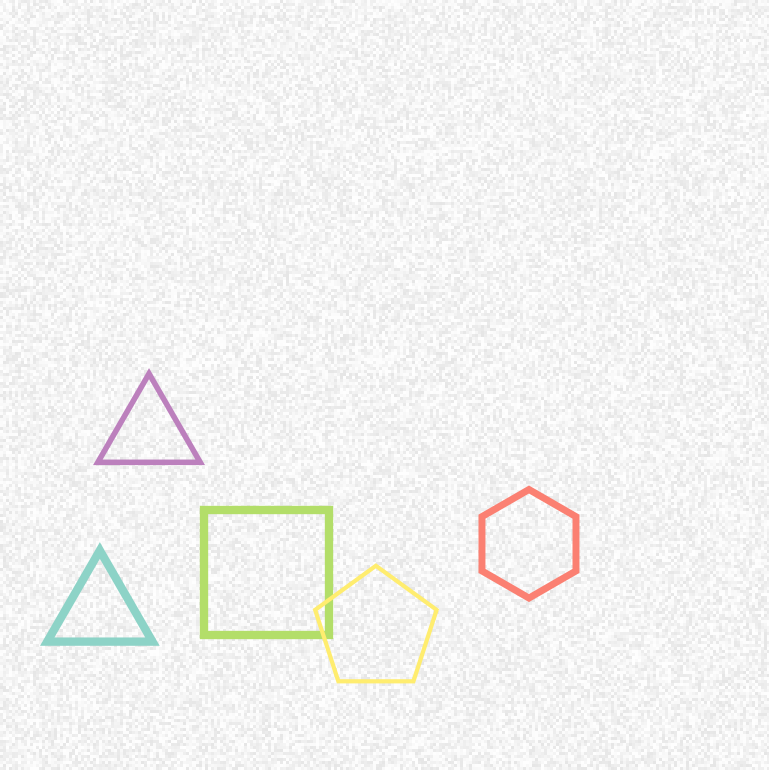[{"shape": "triangle", "thickness": 3, "radius": 0.39, "center": [0.13, 0.206]}, {"shape": "hexagon", "thickness": 2.5, "radius": 0.35, "center": [0.687, 0.294]}, {"shape": "square", "thickness": 3, "radius": 0.41, "center": [0.346, 0.256]}, {"shape": "triangle", "thickness": 2, "radius": 0.38, "center": [0.194, 0.438]}, {"shape": "pentagon", "thickness": 1.5, "radius": 0.41, "center": [0.488, 0.182]}]